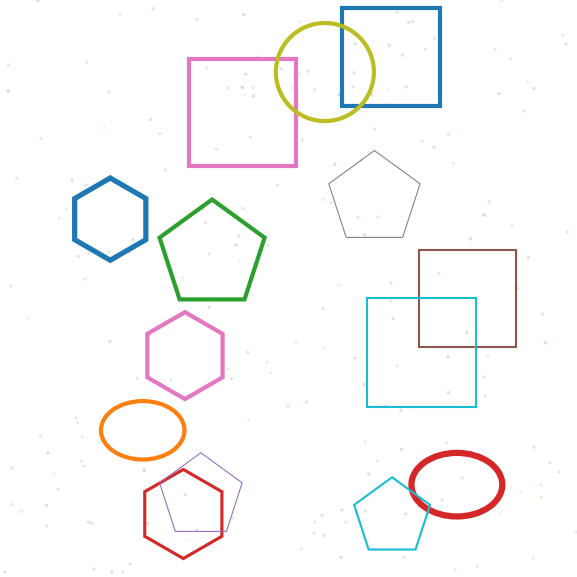[{"shape": "hexagon", "thickness": 2.5, "radius": 0.36, "center": [0.191, 0.62]}, {"shape": "square", "thickness": 2, "radius": 0.43, "center": [0.676, 0.9]}, {"shape": "oval", "thickness": 2, "radius": 0.36, "center": [0.247, 0.254]}, {"shape": "pentagon", "thickness": 2, "radius": 0.48, "center": [0.367, 0.558]}, {"shape": "oval", "thickness": 3, "radius": 0.39, "center": [0.791, 0.16]}, {"shape": "hexagon", "thickness": 1.5, "radius": 0.39, "center": [0.317, 0.109]}, {"shape": "pentagon", "thickness": 0.5, "radius": 0.38, "center": [0.348, 0.14]}, {"shape": "square", "thickness": 1, "radius": 0.42, "center": [0.81, 0.482]}, {"shape": "hexagon", "thickness": 2, "radius": 0.38, "center": [0.32, 0.383]}, {"shape": "square", "thickness": 2, "radius": 0.46, "center": [0.421, 0.805]}, {"shape": "pentagon", "thickness": 0.5, "radius": 0.42, "center": [0.648, 0.655]}, {"shape": "circle", "thickness": 2, "radius": 0.42, "center": [0.563, 0.874]}, {"shape": "pentagon", "thickness": 1, "radius": 0.35, "center": [0.679, 0.103]}, {"shape": "square", "thickness": 1, "radius": 0.47, "center": [0.73, 0.389]}]